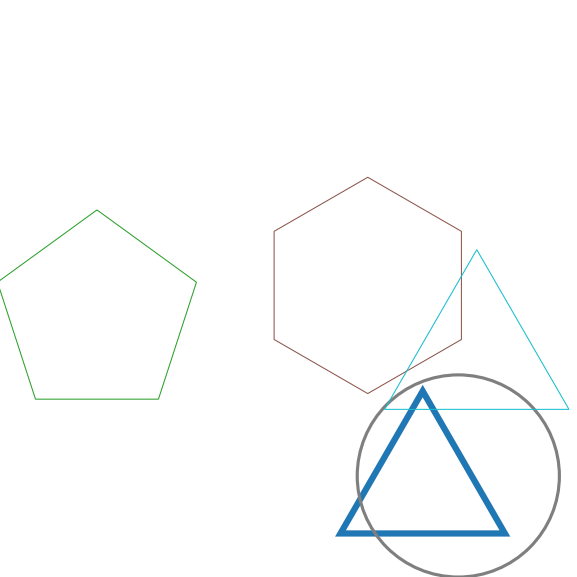[{"shape": "triangle", "thickness": 3, "radius": 0.82, "center": [0.732, 0.158]}, {"shape": "pentagon", "thickness": 0.5, "radius": 0.91, "center": [0.168, 0.454]}, {"shape": "hexagon", "thickness": 0.5, "radius": 0.94, "center": [0.637, 0.505]}, {"shape": "circle", "thickness": 1.5, "radius": 0.88, "center": [0.794, 0.175]}, {"shape": "triangle", "thickness": 0.5, "radius": 0.92, "center": [0.826, 0.382]}]